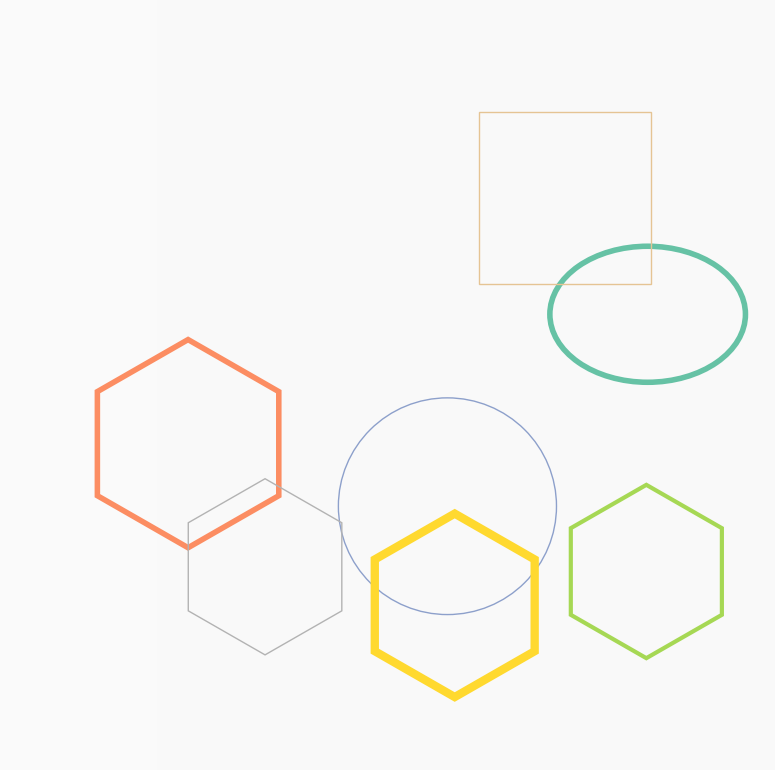[{"shape": "oval", "thickness": 2, "radius": 0.63, "center": [0.836, 0.592]}, {"shape": "hexagon", "thickness": 2, "radius": 0.68, "center": [0.243, 0.424]}, {"shape": "circle", "thickness": 0.5, "radius": 0.7, "center": [0.577, 0.343]}, {"shape": "hexagon", "thickness": 1.5, "radius": 0.56, "center": [0.834, 0.258]}, {"shape": "hexagon", "thickness": 3, "radius": 0.6, "center": [0.587, 0.214]}, {"shape": "square", "thickness": 0.5, "radius": 0.56, "center": [0.729, 0.743]}, {"shape": "hexagon", "thickness": 0.5, "radius": 0.57, "center": [0.342, 0.264]}]